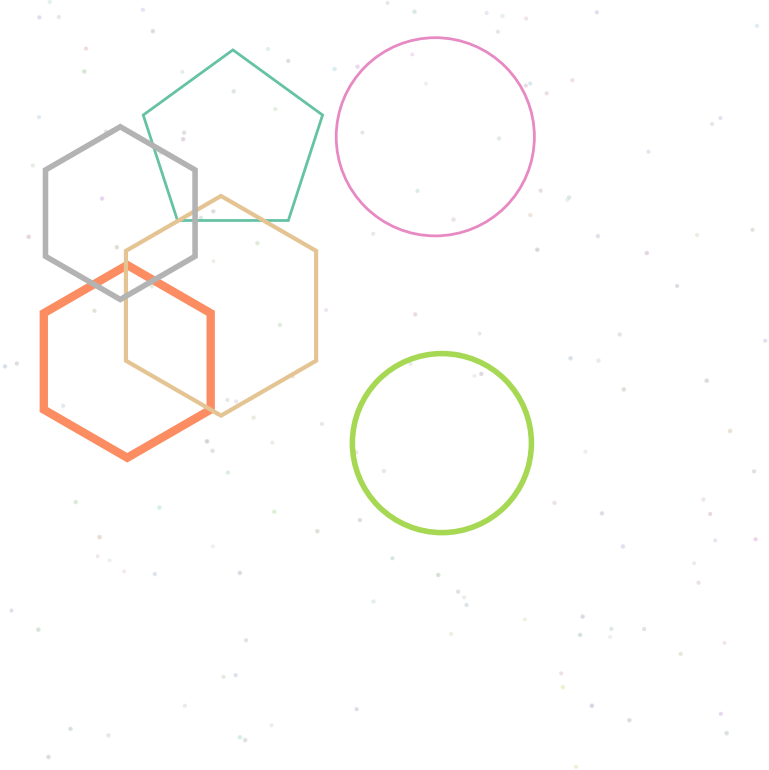[{"shape": "pentagon", "thickness": 1, "radius": 0.61, "center": [0.302, 0.813]}, {"shape": "hexagon", "thickness": 3, "radius": 0.63, "center": [0.165, 0.531]}, {"shape": "circle", "thickness": 1, "radius": 0.64, "center": [0.565, 0.822]}, {"shape": "circle", "thickness": 2, "radius": 0.58, "center": [0.574, 0.425]}, {"shape": "hexagon", "thickness": 1.5, "radius": 0.71, "center": [0.287, 0.603]}, {"shape": "hexagon", "thickness": 2, "radius": 0.56, "center": [0.156, 0.723]}]